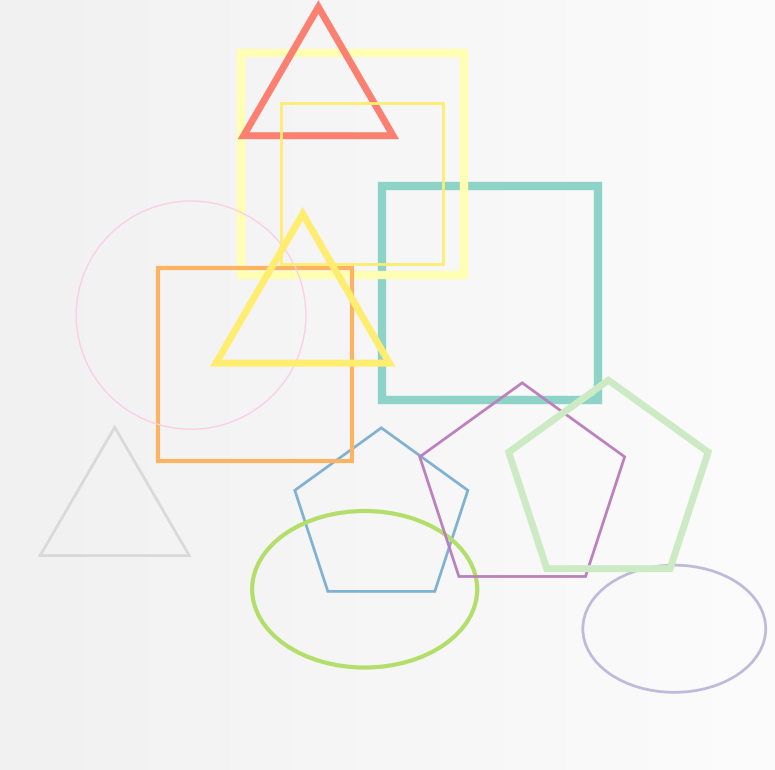[{"shape": "square", "thickness": 3, "radius": 0.7, "center": [0.633, 0.62]}, {"shape": "square", "thickness": 3, "radius": 0.72, "center": [0.455, 0.787]}, {"shape": "oval", "thickness": 1, "radius": 0.59, "center": [0.87, 0.183]}, {"shape": "triangle", "thickness": 2.5, "radius": 0.56, "center": [0.411, 0.879]}, {"shape": "pentagon", "thickness": 1, "radius": 0.59, "center": [0.492, 0.327]}, {"shape": "square", "thickness": 1.5, "radius": 0.63, "center": [0.329, 0.527]}, {"shape": "oval", "thickness": 1.5, "radius": 0.73, "center": [0.471, 0.235]}, {"shape": "circle", "thickness": 0.5, "radius": 0.74, "center": [0.247, 0.591]}, {"shape": "triangle", "thickness": 1, "radius": 0.56, "center": [0.148, 0.334]}, {"shape": "pentagon", "thickness": 1, "radius": 0.69, "center": [0.674, 0.364]}, {"shape": "pentagon", "thickness": 2.5, "radius": 0.68, "center": [0.785, 0.371]}, {"shape": "square", "thickness": 1, "radius": 0.52, "center": [0.467, 0.762]}, {"shape": "triangle", "thickness": 2.5, "radius": 0.65, "center": [0.391, 0.593]}]